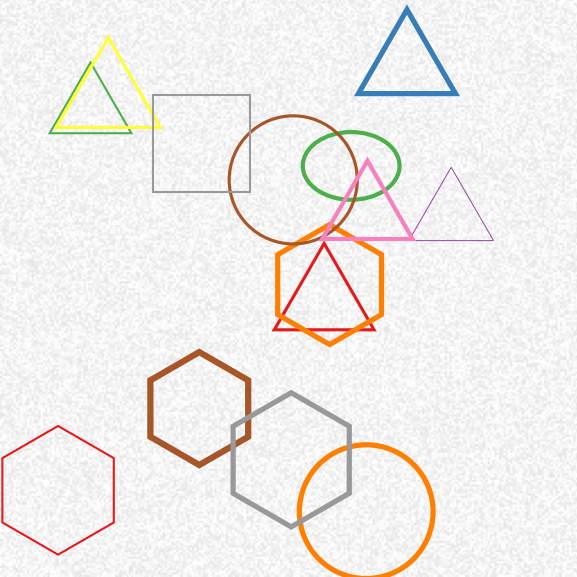[{"shape": "triangle", "thickness": 1.5, "radius": 0.5, "center": [0.561, 0.478]}, {"shape": "hexagon", "thickness": 1, "radius": 0.56, "center": [0.101, 0.15]}, {"shape": "triangle", "thickness": 2.5, "radius": 0.49, "center": [0.705, 0.886]}, {"shape": "oval", "thickness": 2, "radius": 0.42, "center": [0.608, 0.712]}, {"shape": "triangle", "thickness": 1, "radius": 0.41, "center": [0.157, 0.809]}, {"shape": "triangle", "thickness": 0.5, "radius": 0.42, "center": [0.781, 0.625]}, {"shape": "circle", "thickness": 2.5, "radius": 0.58, "center": [0.634, 0.113]}, {"shape": "hexagon", "thickness": 2.5, "radius": 0.52, "center": [0.571, 0.506]}, {"shape": "triangle", "thickness": 1.5, "radius": 0.52, "center": [0.187, 0.83]}, {"shape": "circle", "thickness": 1.5, "radius": 0.55, "center": [0.508, 0.688]}, {"shape": "hexagon", "thickness": 3, "radius": 0.49, "center": [0.345, 0.292]}, {"shape": "triangle", "thickness": 2, "radius": 0.45, "center": [0.636, 0.63]}, {"shape": "square", "thickness": 1, "radius": 0.42, "center": [0.349, 0.751]}, {"shape": "hexagon", "thickness": 2.5, "radius": 0.58, "center": [0.504, 0.203]}]